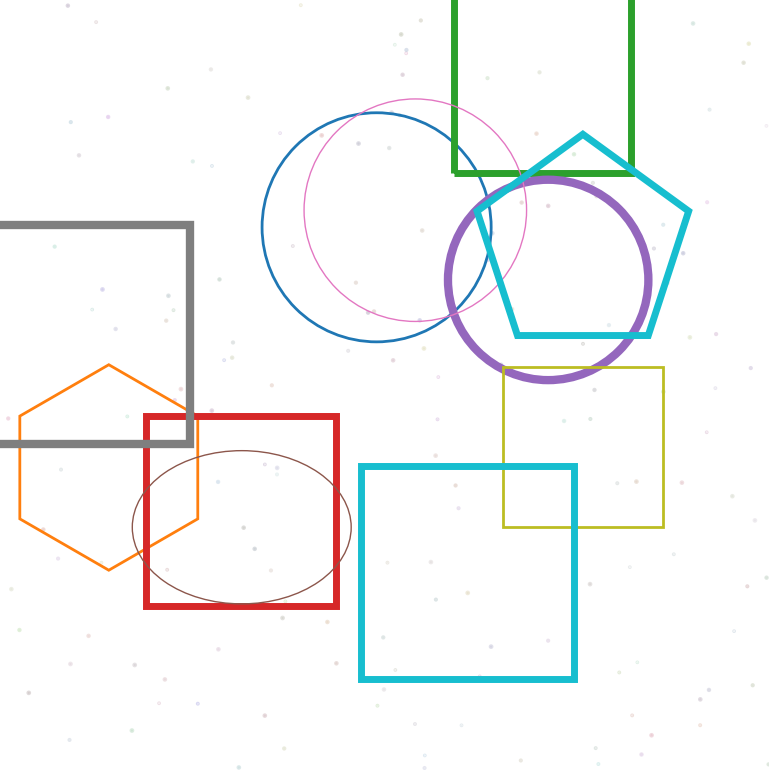[{"shape": "circle", "thickness": 1, "radius": 0.74, "center": [0.489, 0.705]}, {"shape": "hexagon", "thickness": 1, "radius": 0.67, "center": [0.141, 0.393]}, {"shape": "square", "thickness": 2.5, "radius": 0.57, "center": [0.705, 0.89]}, {"shape": "square", "thickness": 2.5, "radius": 0.62, "center": [0.313, 0.337]}, {"shape": "circle", "thickness": 3, "radius": 0.65, "center": [0.712, 0.636]}, {"shape": "oval", "thickness": 0.5, "radius": 0.71, "center": [0.314, 0.315]}, {"shape": "circle", "thickness": 0.5, "radius": 0.72, "center": [0.539, 0.727]}, {"shape": "square", "thickness": 3, "radius": 0.71, "center": [0.105, 0.566]}, {"shape": "square", "thickness": 1, "radius": 0.52, "center": [0.757, 0.42]}, {"shape": "square", "thickness": 2.5, "radius": 0.69, "center": [0.607, 0.256]}, {"shape": "pentagon", "thickness": 2.5, "radius": 0.72, "center": [0.757, 0.681]}]